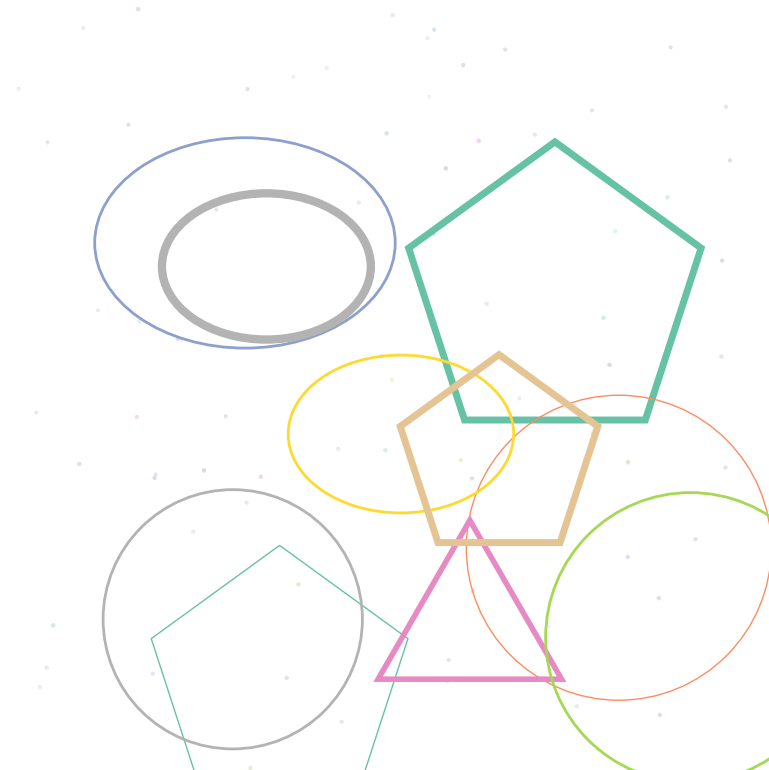[{"shape": "pentagon", "thickness": 0.5, "radius": 0.88, "center": [0.363, 0.116]}, {"shape": "pentagon", "thickness": 2.5, "radius": 1.0, "center": [0.721, 0.616]}, {"shape": "circle", "thickness": 0.5, "radius": 0.99, "center": [0.804, 0.289]}, {"shape": "oval", "thickness": 1, "radius": 0.98, "center": [0.318, 0.685]}, {"shape": "triangle", "thickness": 2, "radius": 0.69, "center": [0.61, 0.187]}, {"shape": "circle", "thickness": 1, "radius": 0.94, "center": [0.897, 0.172]}, {"shape": "oval", "thickness": 1, "radius": 0.73, "center": [0.521, 0.436]}, {"shape": "pentagon", "thickness": 2.5, "radius": 0.67, "center": [0.648, 0.405]}, {"shape": "oval", "thickness": 3, "radius": 0.68, "center": [0.346, 0.654]}, {"shape": "circle", "thickness": 1, "radius": 0.84, "center": [0.302, 0.196]}]